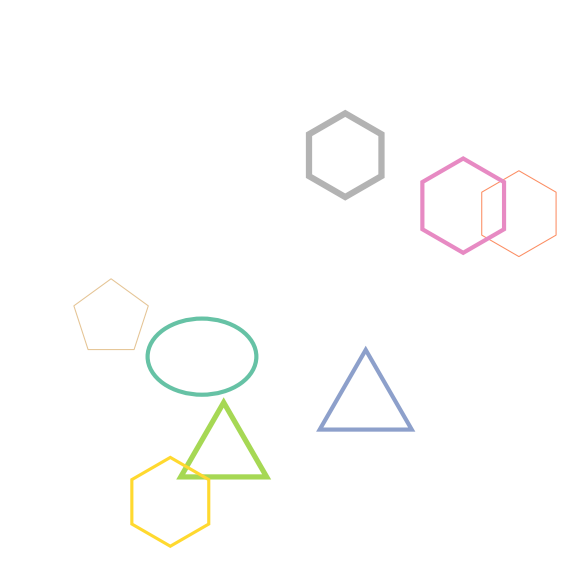[{"shape": "oval", "thickness": 2, "radius": 0.47, "center": [0.35, 0.382]}, {"shape": "hexagon", "thickness": 0.5, "radius": 0.37, "center": [0.899, 0.629]}, {"shape": "triangle", "thickness": 2, "radius": 0.46, "center": [0.633, 0.301]}, {"shape": "hexagon", "thickness": 2, "radius": 0.41, "center": [0.802, 0.643]}, {"shape": "triangle", "thickness": 2.5, "radius": 0.43, "center": [0.387, 0.216]}, {"shape": "hexagon", "thickness": 1.5, "radius": 0.38, "center": [0.295, 0.13]}, {"shape": "pentagon", "thickness": 0.5, "radius": 0.34, "center": [0.192, 0.449]}, {"shape": "hexagon", "thickness": 3, "radius": 0.36, "center": [0.598, 0.73]}]